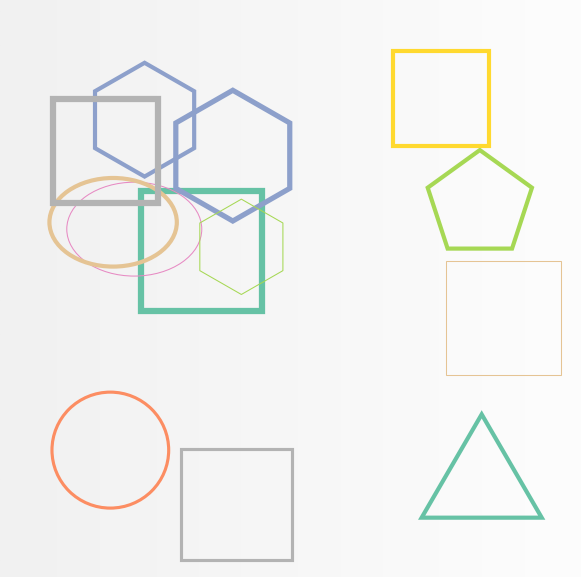[{"shape": "triangle", "thickness": 2, "radius": 0.6, "center": [0.829, 0.162]}, {"shape": "square", "thickness": 3, "radius": 0.52, "center": [0.347, 0.565]}, {"shape": "circle", "thickness": 1.5, "radius": 0.5, "center": [0.19, 0.22]}, {"shape": "hexagon", "thickness": 2, "radius": 0.49, "center": [0.249, 0.792]}, {"shape": "hexagon", "thickness": 2.5, "radius": 0.57, "center": [0.4, 0.73]}, {"shape": "oval", "thickness": 0.5, "radius": 0.58, "center": [0.231, 0.602]}, {"shape": "pentagon", "thickness": 2, "radius": 0.47, "center": [0.826, 0.645]}, {"shape": "hexagon", "thickness": 0.5, "radius": 0.41, "center": [0.415, 0.572]}, {"shape": "square", "thickness": 2, "radius": 0.41, "center": [0.759, 0.828]}, {"shape": "square", "thickness": 0.5, "radius": 0.49, "center": [0.866, 0.449]}, {"shape": "oval", "thickness": 2, "radius": 0.55, "center": [0.195, 0.614]}, {"shape": "square", "thickness": 1.5, "radius": 0.48, "center": [0.407, 0.125]}, {"shape": "square", "thickness": 3, "radius": 0.45, "center": [0.181, 0.738]}]